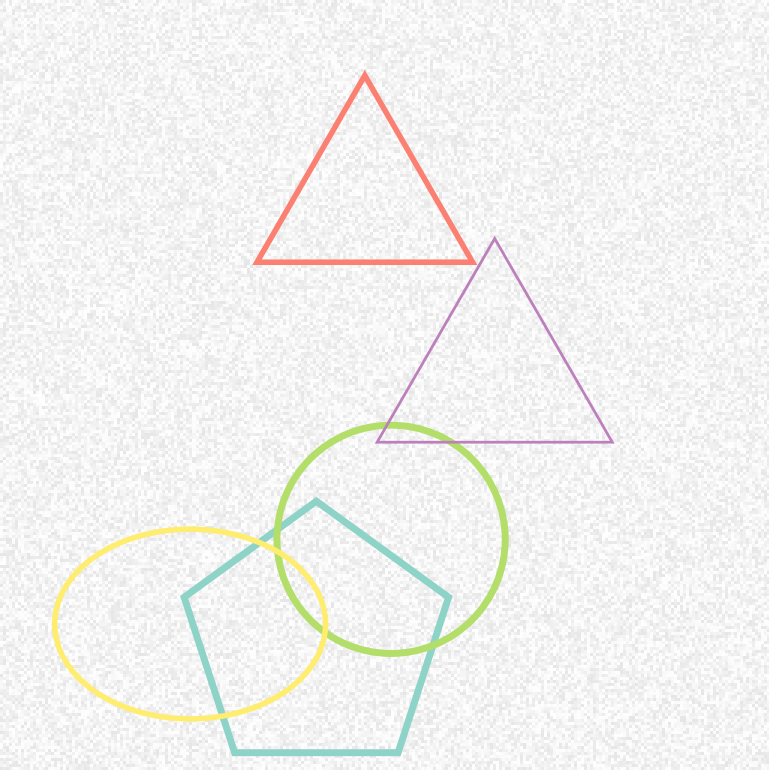[{"shape": "pentagon", "thickness": 2.5, "radius": 0.9, "center": [0.411, 0.169]}, {"shape": "triangle", "thickness": 2, "radius": 0.81, "center": [0.474, 0.74]}, {"shape": "circle", "thickness": 2.5, "radius": 0.74, "center": [0.508, 0.3]}, {"shape": "triangle", "thickness": 1, "radius": 0.88, "center": [0.642, 0.514]}, {"shape": "oval", "thickness": 2, "radius": 0.88, "center": [0.247, 0.19]}]